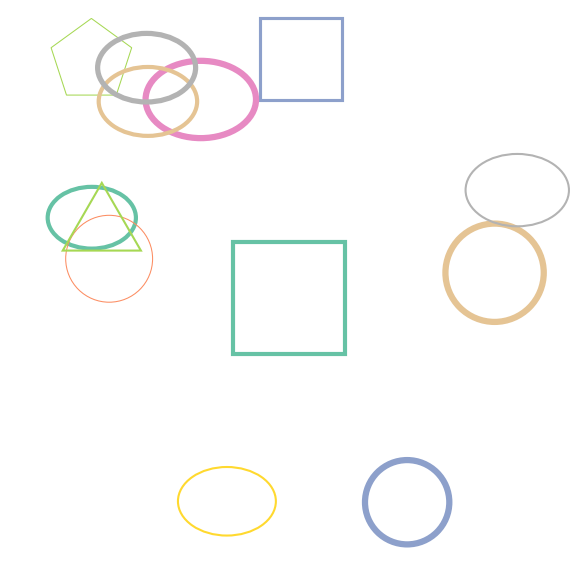[{"shape": "oval", "thickness": 2, "radius": 0.38, "center": [0.159, 0.622]}, {"shape": "square", "thickness": 2, "radius": 0.49, "center": [0.5, 0.483]}, {"shape": "circle", "thickness": 0.5, "radius": 0.38, "center": [0.189, 0.551]}, {"shape": "circle", "thickness": 3, "radius": 0.37, "center": [0.705, 0.129]}, {"shape": "square", "thickness": 1.5, "radius": 0.35, "center": [0.521, 0.897]}, {"shape": "oval", "thickness": 3, "radius": 0.48, "center": [0.348, 0.827]}, {"shape": "triangle", "thickness": 1, "radius": 0.39, "center": [0.176, 0.604]}, {"shape": "pentagon", "thickness": 0.5, "radius": 0.37, "center": [0.158, 0.894]}, {"shape": "oval", "thickness": 1, "radius": 0.42, "center": [0.393, 0.131]}, {"shape": "circle", "thickness": 3, "radius": 0.43, "center": [0.856, 0.527]}, {"shape": "oval", "thickness": 2, "radius": 0.43, "center": [0.256, 0.824]}, {"shape": "oval", "thickness": 2.5, "radius": 0.42, "center": [0.254, 0.882]}, {"shape": "oval", "thickness": 1, "radius": 0.45, "center": [0.896, 0.67]}]